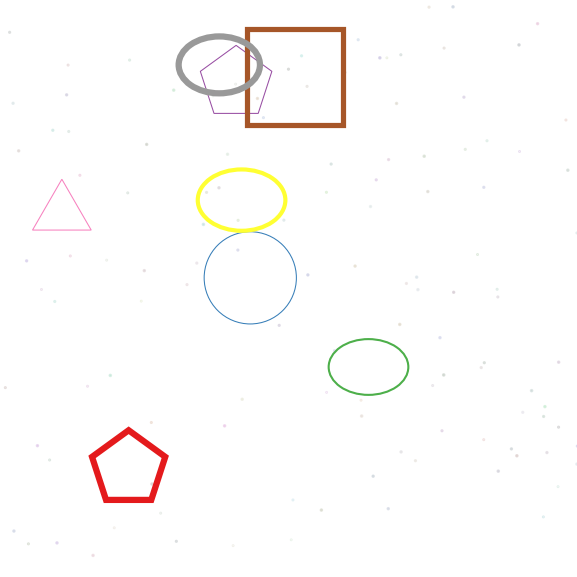[{"shape": "pentagon", "thickness": 3, "radius": 0.33, "center": [0.223, 0.187]}, {"shape": "circle", "thickness": 0.5, "radius": 0.4, "center": [0.433, 0.518]}, {"shape": "oval", "thickness": 1, "radius": 0.34, "center": [0.638, 0.364]}, {"shape": "pentagon", "thickness": 0.5, "radius": 0.33, "center": [0.409, 0.855]}, {"shape": "oval", "thickness": 2, "radius": 0.38, "center": [0.418, 0.653]}, {"shape": "square", "thickness": 2.5, "radius": 0.42, "center": [0.511, 0.866]}, {"shape": "triangle", "thickness": 0.5, "radius": 0.29, "center": [0.107, 0.63]}, {"shape": "oval", "thickness": 3, "radius": 0.35, "center": [0.38, 0.887]}]